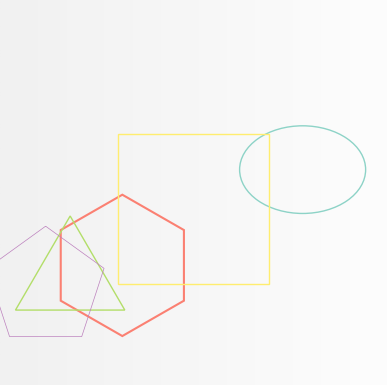[{"shape": "oval", "thickness": 1, "radius": 0.81, "center": [0.781, 0.559]}, {"shape": "hexagon", "thickness": 1.5, "radius": 0.92, "center": [0.316, 0.311]}, {"shape": "triangle", "thickness": 1, "radius": 0.81, "center": [0.181, 0.276]}, {"shape": "pentagon", "thickness": 0.5, "radius": 0.79, "center": [0.118, 0.254]}, {"shape": "square", "thickness": 1, "radius": 0.97, "center": [0.499, 0.457]}]